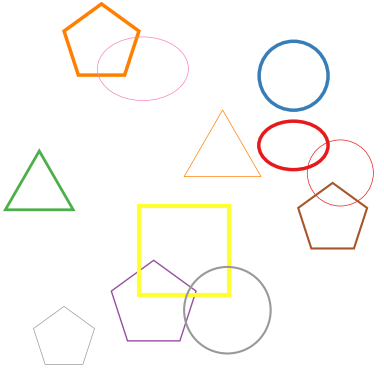[{"shape": "circle", "thickness": 0.5, "radius": 0.43, "center": [0.884, 0.551]}, {"shape": "oval", "thickness": 2.5, "radius": 0.45, "center": [0.762, 0.622]}, {"shape": "circle", "thickness": 2.5, "radius": 0.45, "center": [0.763, 0.803]}, {"shape": "triangle", "thickness": 2, "radius": 0.51, "center": [0.102, 0.506]}, {"shape": "pentagon", "thickness": 1, "radius": 0.58, "center": [0.399, 0.208]}, {"shape": "pentagon", "thickness": 2.5, "radius": 0.51, "center": [0.264, 0.888]}, {"shape": "triangle", "thickness": 0.5, "radius": 0.58, "center": [0.578, 0.599]}, {"shape": "square", "thickness": 3, "radius": 0.58, "center": [0.478, 0.349]}, {"shape": "pentagon", "thickness": 1.5, "radius": 0.47, "center": [0.864, 0.431]}, {"shape": "oval", "thickness": 0.5, "radius": 0.59, "center": [0.371, 0.821]}, {"shape": "circle", "thickness": 1.5, "radius": 0.56, "center": [0.591, 0.194]}, {"shape": "pentagon", "thickness": 0.5, "radius": 0.42, "center": [0.166, 0.121]}]